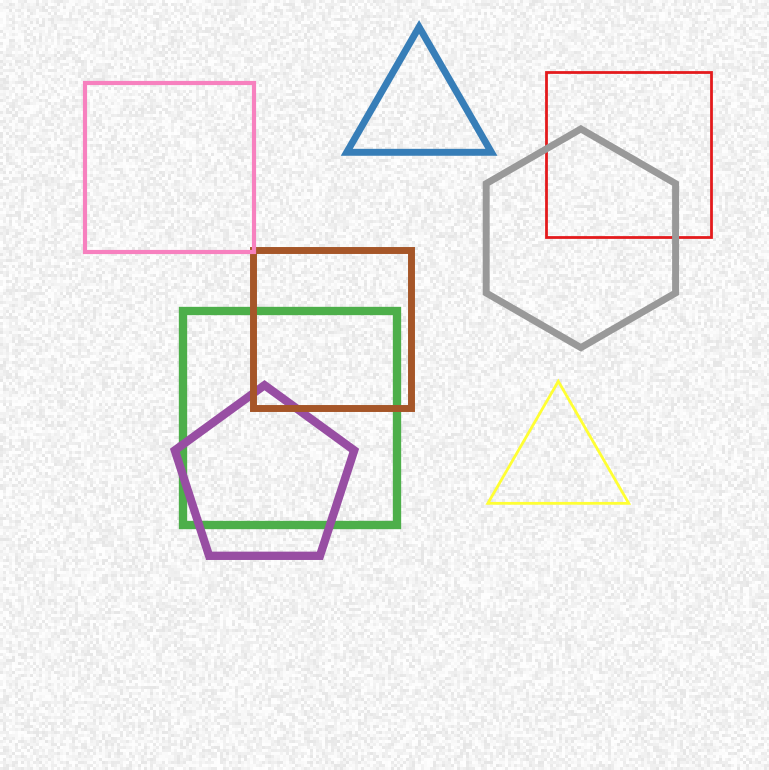[{"shape": "square", "thickness": 1, "radius": 0.54, "center": [0.816, 0.8]}, {"shape": "triangle", "thickness": 2.5, "radius": 0.54, "center": [0.544, 0.856]}, {"shape": "square", "thickness": 3, "radius": 0.69, "center": [0.377, 0.458]}, {"shape": "pentagon", "thickness": 3, "radius": 0.61, "center": [0.344, 0.377]}, {"shape": "triangle", "thickness": 1, "radius": 0.53, "center": [0.725, 0.399]}, {"shape": "square", "thickness": 2.5, "radius": 0.51, "center": [0.432, 0.573]}, {"shape": "square", "thickness": 1.5, "radius": 0.55, "center": [0.22, 0.782]}, {"shape": "hexagon", "thickness": 2.5, "radius": 0.71, "center": [0.754, 0.691]}]